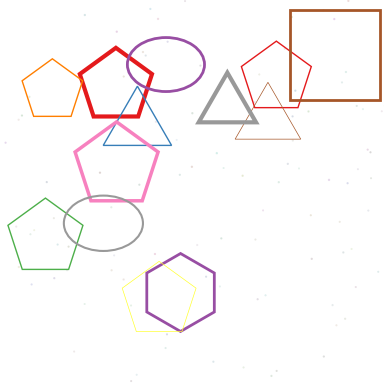[{"shape": "pentagon", "thickness": 1, "radius": 0.48, "center": [0.718, 0.798]}, {"shape": "pentagon", "thickness": 3, "radius": 0.49, "center": [0.301, 0.777]}, {"shape": "triangle", "thickness": 1, "radius": 0.51, "center": [0.357, 0.674]}, {"shape": "pentagon", "thickness": 1, "radius": 0.51, "center": [0.118, 0.383]}, {"shape": "hexagon", "thickness": 2, "radius": 0.51, "center": [0.469, 0.24]}, {"shape": "oval", "thickness": 2, "radius": 0.5, "center": [0.431, 0.832]}, {"shape": "pentagon", "thickness": 1, "radius": 0.41, "center": [0.136, 0.765]}, {"shape": "pentagon", "thickness": 0.5, "radius": 0.5, "center": [0.413, 0.22]}, {"shape": "triangle", "thickness": 0.5, "radius": 0.49, "center": [0.696, 0.688]}, {"shape": "square", "thickness": 2, "radius": 0.59, "center": [0.87, 0.857]}, {"shape": "pentagon", "thickness": 2.5, "radius": 0.57, "center": [0.303, 0.57]}, {"shape": "oval", "thickness": 1.5, "radius": 0.51, "center": [0.269, 0.42]}, {"shape": "triangle", "thickness": 3, "radius": 0.43, "center": [0.591, 0.725]}]